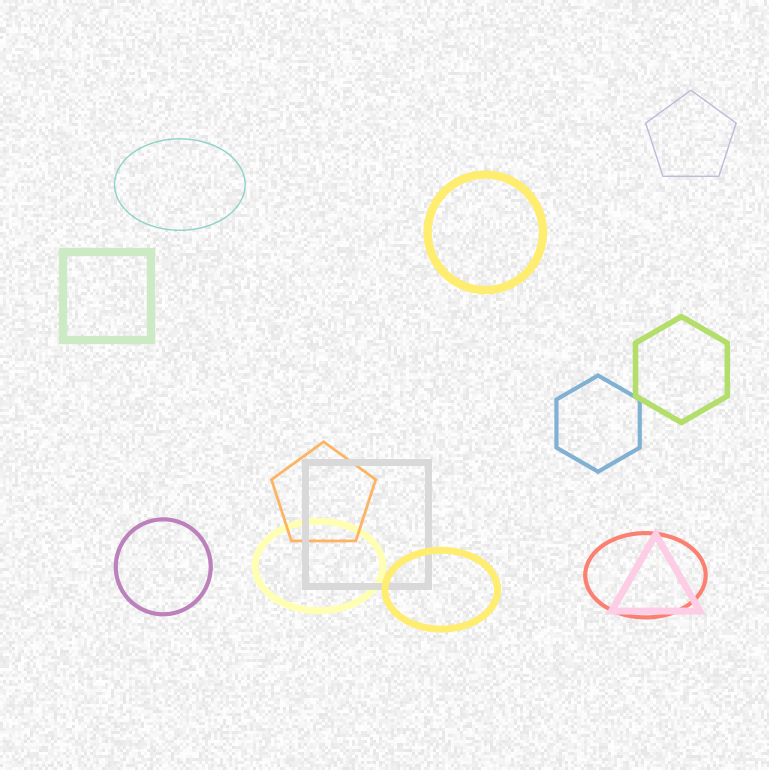[{"shape": "oval", "thickness": 0.5, "radius": 0.42, "center": [0.234, 0.76]}, {"shape": "oval", "thickness": 2.5, "radius": 0.41, "center": [0.414, 0.265]}, {"shape": "pentagon", "thickness": 0.5, "radius": 0.31, "center": [0.897, 0.821]}, {"shape": "oval", "thickness": 1.5, "radius": 0.39, "center": [0.838, 0.253]}, {"shape": "hexagon", "thickness": 1.5, "radius": 0.31, "center": [0.777, 0.45]}, {"shape": "pentagon", "thickness": 1, "radius": 0.36, "center": [0.42, 0.355]}, {"shape": "hexagon", "thickness": 2, "radius": 0.34, "center": [0.885, 0.52]}, {"shape": "triangle", "thickness": 2.5, "radius": 0.33, "center": [0.852, 0.24]}, {"shape": "square", "thickness": 2.5, "radius": 0.4, "center": [0.476, 0.32]}, {"shape": "circle", "thickness": 1.5, "radius": 0.31, "center": [0.212, 0.264]}, {"shape": "square", "thickness": 3, "radius": 0.29, "center": [0.139, 0.615]}, {"shape": "oval", "thickness": 2.5, "radius": 0.37, "center": [0.573, 0.234]}, {"shape": "circle", "thickness": 3, "radius": 0.37, "center": [0.63, 0.698]}]